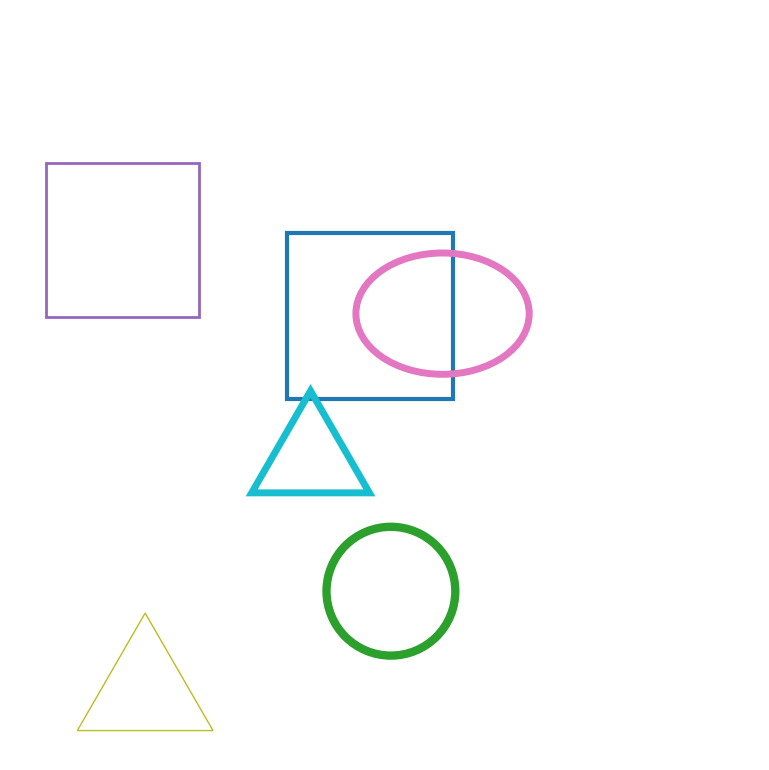[{"shape": "square", "thickness": 1.5, "radius": 0.54, "center": [0.481, 0.59]}, {"shape": "circle", "thickness": 3, "radius": 0.42, "center": [0.508, 0.232]}, {"shape": "square", "thickness": 1, "radius": 0.5, "center": [0.159, 0.688]}, {"shape": "oval", "thickness": 2.5, "radius": 0.56, "center": [0.575, 0.593]}, {"shape": "triangle", "thickness": 0.5, "radius": 0.51, "center": [0.189, 0.102]}, {"shape": "triangle", "thickness": 2.5, "radius": 0.44, "center": [0.403, 0.404]}]